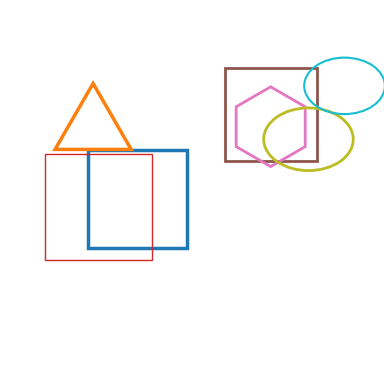[{"shape": "square", "thickness": 2.5, "radius": 0.64, "center": [0.357, 0.483]}, {"shape": "triangle", "thickness": 2.5, "radius": 0.57, "center": [0.242, 0.669]}, {"shape": "square", "thickness": 1, "radius": 0.69, "center": [0.256, 0.463]}, {"shape": "square", "thickness": 2, "radius": 0.6, "center": [0.704, 0.703]}, {"shape": "hexagon", "thickness": 2, "radius": 0.52, "center": [0.703, 0.671]}, {"shape": "oval", "thickness": 2, "radius": 0.58, "center": [0.801, 0.638]}, {"shape": "oval", "thickness": 1.5, "radius": 0.52, "center": [0.895, 0.777]}]